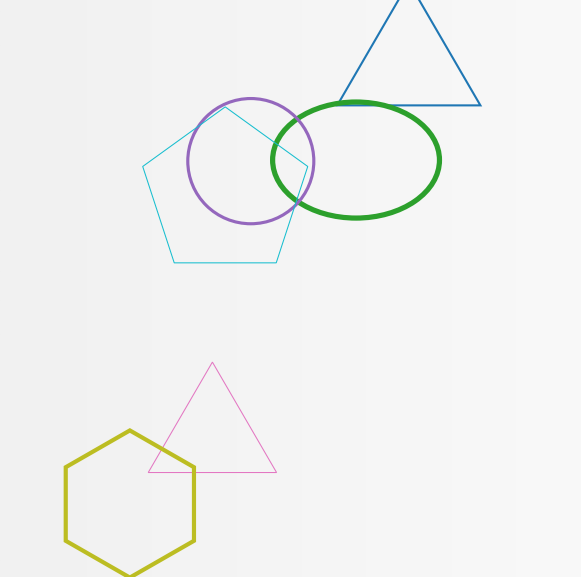[{"shape": "triangle", "thickness": 1, "radius": 0.71, "center": [0.703, 0.888]}, {"shape": "oval", "thickness": 2.5, "radius": 0.72, "center": [0.613, 0.722]}, {"shape": "circle", "thickness": 1.5, "radius": 0.54, "center": [0.431, 0.72]}, {"shape": "triangle", "thickness": 0.5, "radius": 0.64, "center": [0.365, 0.245]}, {"shape": "hexagon", "thickness": 2, "radius": 0.64, "center": [0.223, 0.126]}, {"shape": "pentagon", "thickness": 0.5, "radius": 0.75, "center": [0.387, 0.665]}]